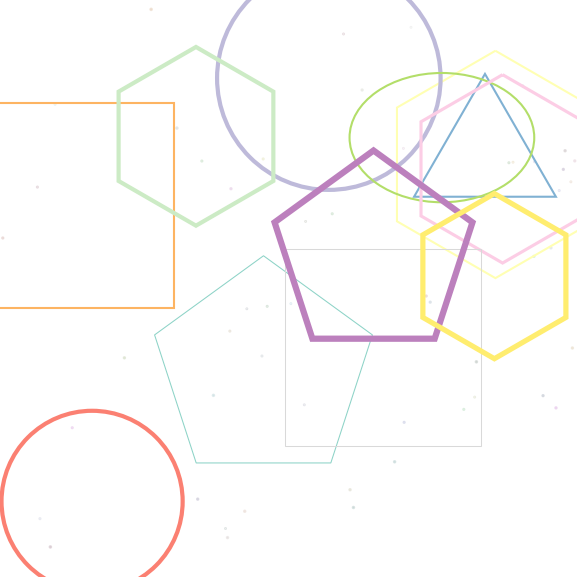[{"shape": "pentagon", "thickness": 0.5, "radius": 0.99, "center": [0.456, 0.358]}, {"shape": "hexagon", "thickness": 1, "radius": 0.98, "center": [0.858, 0.714]}, {"shape": "circle", "thickness": 2, "radius": 0.97, "center": [0.569, 0.864]}, {"shape": "circle", "thickness": 2, "radius": 0.78, "center": [0.159, 0.131]}, {"shape": "triangle", "thickness": 1, "radius": 0.71, "center": [0.84, 0.729]}, {"shape": "square", "thickness": 1, "radius": 0.89, "center": [0.124, 0.644]}, {"shape": "oval", "thickness": 1, "radius": 0.8, "center": [0.765, 0.761]}, {"shape": "hexagon", "thickness": 1.5, "radius": 0.82, "center": [0.87, 0.707]}, {"shape": "square", "thickness": 0.5, "radius": 0.85, "center": [0.663, 0.398]}, {"shape": "pentagon", "thickness": 3, "radius": 0.9, "center": [0.647, 0.558]}, {"shape": "hexagon", "thickness": 2, "radius": 0.77, "center": [0.339, 0.763]}, {"shape": "hexagon", "thickness": 2.5, "radius": 0.71, "center": [0.856, 0.521]}]